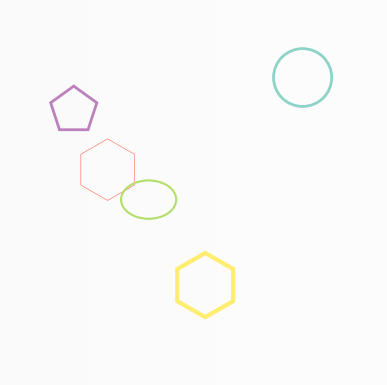[{"shape": "circle", "thickness": 2, "radius": 0.38, "center": [0.781, 0.799]}, {"shape": "hexagon", "thickness": 0.5, "radius": 0.4, "center": [0.278, 0.559]}, {"shape": "oval", "thickness": 1.5, "radius": 0.36, "center": [0.384, 0.482]}, {"shape": "pentagon", "thickness": 2, "radius": 0.31, "center": [0.19, 0.714]}, {"shape": "hexagon", "thickness": 3, "radius": 0.42, "center": [0.53, 0.26]}]